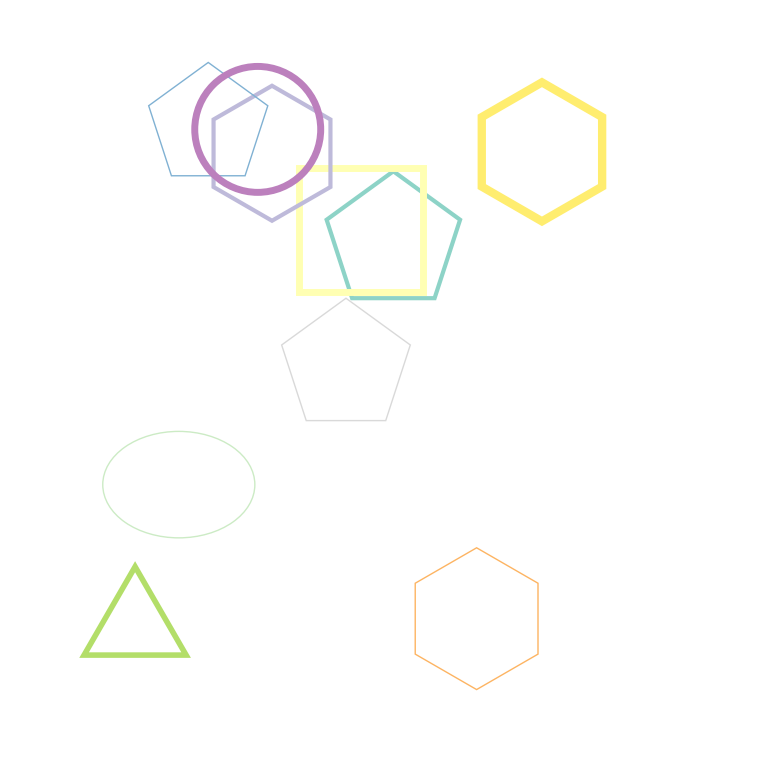[{"shape": "pentagon", "thickness": 1.5, "radius": 0.46, "center": [0.511, 0.686]}, {"shape": "square", "thickness": 2.5, "radius": 0.4, "center": [0.468, 0.701]}, {"shape": "hexagon", "thickness": 1.5, "radius": 0.44, "center": [0.353, 0.801]}, {"shape": "pentagon", "thickness": 0.5, "radius": 0.41, "center": [0.27, 0.838]}, {"shape": "hexagon", "thickness": 0.5, "radius": 0.46, "center": [0.619, 0.197]}, {"shape": "triangle", "thickness": 2, "radius": 0.38, "center": [0.175, 0.187]}, {"shape": "pentagon", "thickness": 0.5, "radius": 0.44, "center": [0.449, 0.525]}, {"shape": "circle", "thickness": 2.5, "radius": 0.41, "center": [0.335, 0.832]}, {"shape": "oval", "thickness": 0.5, "radius": 0.49, "center": [0.232, 0.371]}, {"shape": "hexagon", "thickness": 3, "radius": 0.45, "center": [0.704, 0.803]}]